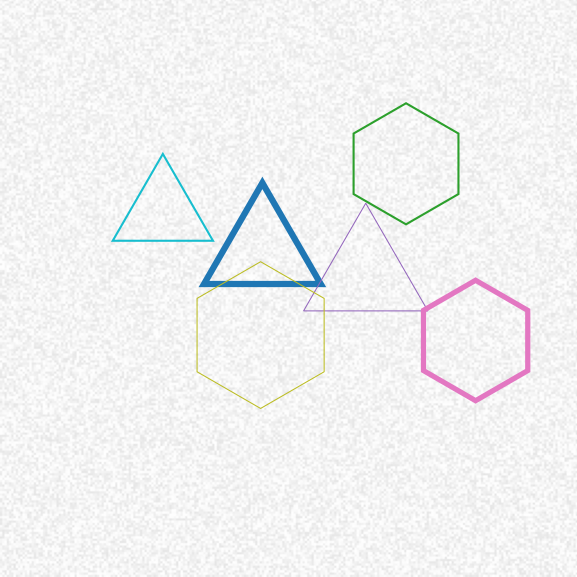[{"shape": "triangle", "thickness": 3, "radius": 0.58, "center": [0.454, 0.566]}, {"shape": "hexagon", "thickness": 1, "radius": 0.52, "center": [0.703, 0.716]}, {"shape": "triangle", "thickness": 0.5, "radius": 0.62, "center": [0.633, 0.523]}, {"shape": "hexagon", "thickness": 2.5, "radius": 0.52, "center": [0.824, 0.41]}, {"shape": "hexagon", "thickness": 0.5, "radius": 0.64, "center": [0.451, 0.419]}, {"shape": "triangle", "thickness": 1, "radius": 0.5, "center": [0.282, 0.632]}]